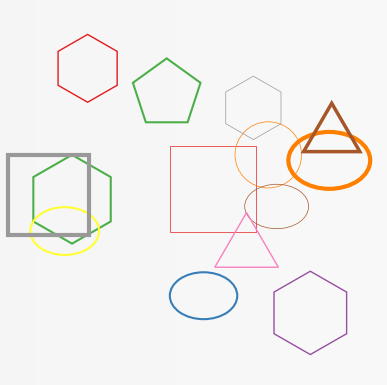[{"shape": "hexagon", "thickness": 1, "radius": 0.44, "center": [0.226, 0.823]}, {"shape": "square", "thickness": 0.5, "radius": 0.56, "center": [0.549, 0.509]}, {"shape": "oval", "thickness": 1.5, "radius": 0.44, "center": [0.525, 0.232]}, {"shape": "pentagon", "thickness": 1.5, "radius": 0.46, "center": [0.43, 0.757]}, {"shape": "hexagon", "thickness": 1.5, "radius": 0.58, "center": [0.186, 0.482]}, {"shape": "hexagon", "thickness": 1, "radius": 0.54, "center": [0.801, 0.187]}, {"shape": "oval", "thickness": 3, "radius": 0.53, "center": [0.85, 0.583]}, {"shape": "circle", "thickness": 0.5, "radius": 0.43, "center": [0.692, 0.598]}, {"shape": "oval", "thickness": 1.5, "radius": 0.44, "center": [0.167, 0.4]}, {"shape": "oval", "thickness": 0.5, "radius": 0.41, "center": [0.714, 0.464]}, {"shape": "triangle", "thickness": 2.5, "radius": 0.42, "center": [0.856, 0.648]}, {"shape": "triangle", "thickness": 1, "radius": 0.47, "center": [0.636, 0.353]}, {"shape": "square", "thickness": 3, "radius": 0.52, "center": [0.125, 0.495]}, {"shape": "hexagon", "thickness": 0.5, "radius": 0.41, "center": [0.654, 0.72]}]